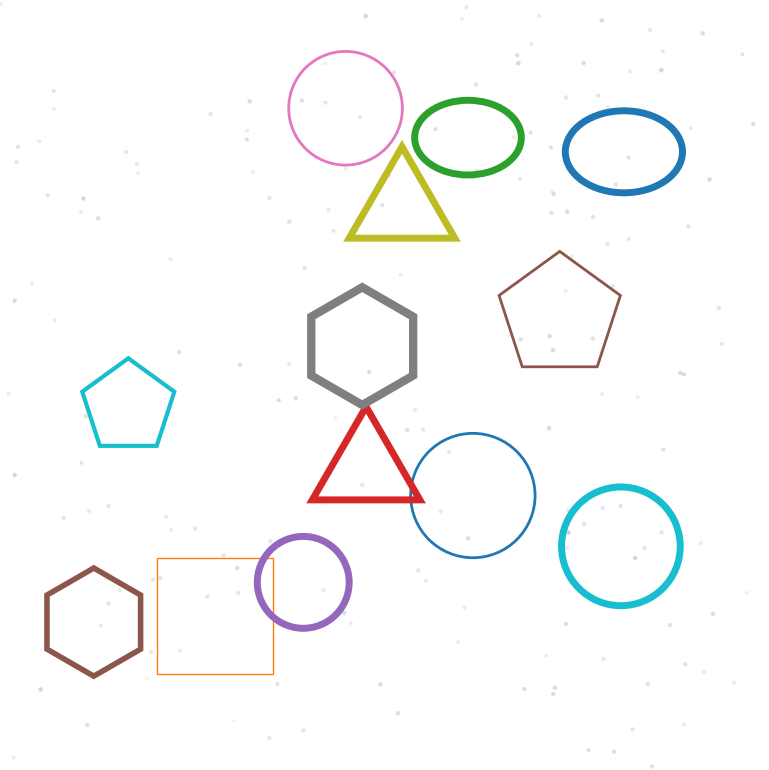[{"shape": "oval", "thickness": 2.5, "radius": 0.38, "center": [0.81, 0.803]}, {"shape": "circle", "thickness": 1, "radius": 0.4, "center": [0.614, 0.356]}, {"shape": "square", "thickness": 0.5, "radius": 0.37, "center": [0.279, 0.2]}, {"shape": "oval", "thickness": 2.5, "radius": 0.35, "center": [0.608, 0.821]}, {"shape": "triangle", "thickness": 2.5, "radius": 0.4, "center": [0.475, 0.391]}, {"shape": "circle", "thickness": 2.5, "radius": 0.3, "center": [0.394, 0.244]}, {"shape": "hexagon", "thickness": 2, "radius": 0.35, "center": [0.122, 0.192]}, {"shape": "pentagon", "thickness": 1, "radius": 0.41, "center": [0.727, 0.591]}, {"shape": "circle", "thickness": 1, "radius": 0.37, "center": [0.449, 0.859]}, {"shape": "hexagon", "thickness": 3, "radius": 0.38, "center": [0.47, 0.55]}, {"shape": "triangle", "thickness": 2.5, "radius": 0.4, "center": [0.522, 0.73]}, {"shape": "pentagon", "thickness": 1.5, "radius": 0.31, "center": [0.167, 0.472]}, {"shape": "circle", "thickness": 2.5, "radius": 0.39, "center": [0.806, 0.29]}]